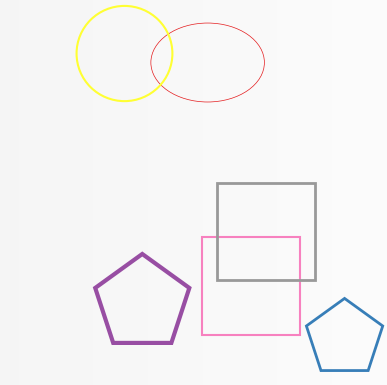[{"shape": "oval", "thickness": 0.5, "radius": 0.73, "center": [0.536, 0.838]}, {"shape": "pentagon", "thickness": 2, "radius": 0.52, "center": [0.889, 0.121]}, {"shape": "pentagon", "thickness": 3, "radius": 0.64, "center": [0.367, 0.213]}, {"shape": "circle", "thickness": 1.5, "radius": 0.62, "center": [0.321, 0.861]}, {"shape": "square", "thickness": 1.5, "radius": 0.63, "center": [0.647, 0.257]}, {"shape": "square", "thickness": 2, "radius": 0.63, "center": [0.687, 0.398]}]